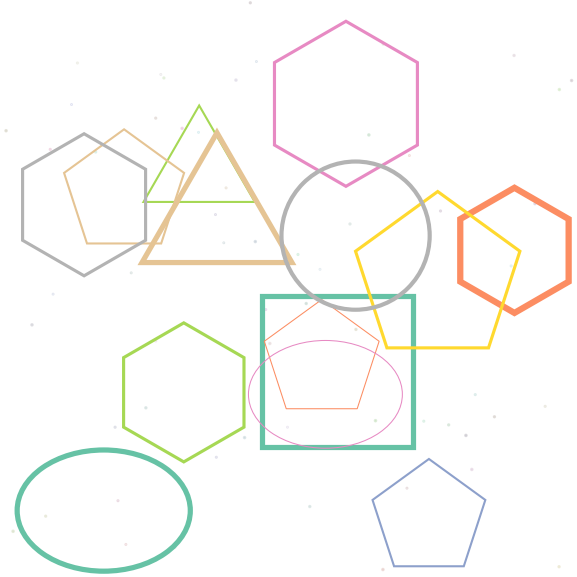[{"shape": "square", "thickness": 2.5, "radius": 0.66, "center": [0.584, 0.355]}, {"shape": "oval", "thickness": 2.5, "radius": 0.75, "center": [0.18, 0.115]}, {"shape": "pentagon", "thickness": 0.5, "radius": 0.52, "center": [0.557, 0.376]}, {"shape": "hexagon", "thickness": 3, "radius": 0.54, "center": [0.891, 0.566]}, {"shape": "pentagon", "thickness": 1, "radius": 0.51, "center": [0.743, 0.102]}, {"shape": "oval", "thickness": 0.5, "radius": 0.67, "center": [0.563, 0.316]}, {"shape": "hexagon", "thickness": 1.5, "radius": 0.71, "center": [0.599, 0.819]}, {"shape": "hexagon", "thickness": 1.5, "radius": 0.6, "center": [0.318, 0.32]}, {"shape": "triangle", "thickness": 1, "radius": 0.56, "center": [0.345, 0.705]}, {"shape": "pentagon", "thickness": 1.5, "radius": 0.75, "center": [0.758, 0.518]}, {"shape": "triangle", "thickness": 2.5, "radius": 0.75, "center": [0.376, 0.619]}, {"shape": "pentagon", "thickness": 1, "radius": 0.55, "center": [0.215, 0.666]}, {"shape": "circle", "thickness": 2, "radius": 0.64, "center": [0.616, 0.591]}, {"shape": "hexagon", "thickness": 1.5, "radius": 0.61, "center": [0.146, 0.645]}]